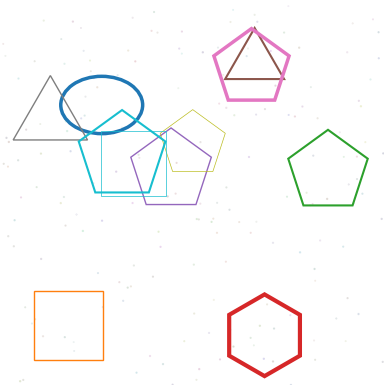[{"shape": "oval", "thickness": 2.5, "radius": 0.53, "center": [0.264, 0.727]}, {"shape": "square", "thickness": 1, "radius": 0.45, "center": [0.178, 0.154]}, {"shape": "pentagon", "thickness": 1.5, "radius": 0.54, "center": [0.852, 0.554]}, {"shape": "hexagon", "thickness": 3, "radius": 0.53, "center": [0.687, 0.129]}, {"shape": "pentagon", "thickness": 1, "radius": 0.55, "center": [0.444, 0.558]}, {"shape": "triangle", "thickness": 1.5, "radius": 0.44, "center": [0.661, 0.839]}, {"shape": "pentagon", "thickness": 2.5, "radius": 0.51, "center": [0.653, 0.823]}, {"shape": "triangle", "thickness": 1, "radius": 0.56, "center": [0.131, 0.692]}, {"shape": "pentagon", "thickness": 0.5, "radius": 0.44, "center": [0.501, 0.626]}, {"shape": "pentagon", "thickness": 1.5, "radius": 0.59, "center": [0.317, 0.596]}, {"shape": "square", "thickness": 0.5, "radius": 0.42, "center": [0.347, 0.574]}]